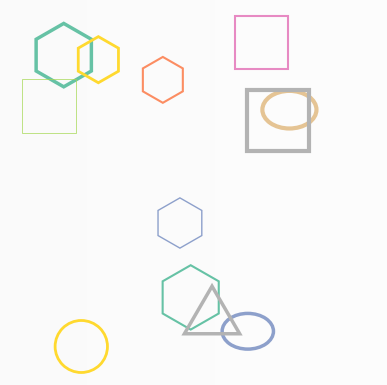[{"shape": "hexagon", "thickness": 2.5, "radius": 0.41, "center": [0.165, 0.857]}, {"shape": "hexagon", "thickness": 1.5, "radius": 0.42, "center": [0.492, 0.228]}, {"shape": "hexagon", "thickness": 1.5, "radius": 0.3, "center": [0.42, 0.793]}, {"shape": "hexagon", "thickness": 1, "radius": 0.33, "center": [0.464, 0.421]}, {"shape": "oval", "thickness": 2.5, "radius": 0.33, "center": [0.639, 0.14]}, {"shape": "square", "thickness": 1.5, "radius": 0.34, "center": [0.674, 0.89]}, {"shape": "square", "thickness": 0.5, "radius": 0.35, "center": [0.127, 0.725]}, {"shape": "circle", "thickness": 2, "radius": 0.34, "center": [0.21, 0.1]}, {"shape": "hexagon", "thickness": 2, "radius": 0.3, "center": [0.254, 0.845]}, {"shape": "oval", "thickness": 3, "radius": 0.35, "center": [0.747, 0.715]}, {"shape": "square", "thickness": 3, "radius": 0.4, "center": [0.717, 0.687]}, {"shape": "triangle", "thickness": 2.5, "radius": 0.41, "center": [0.547, 0.174]}]